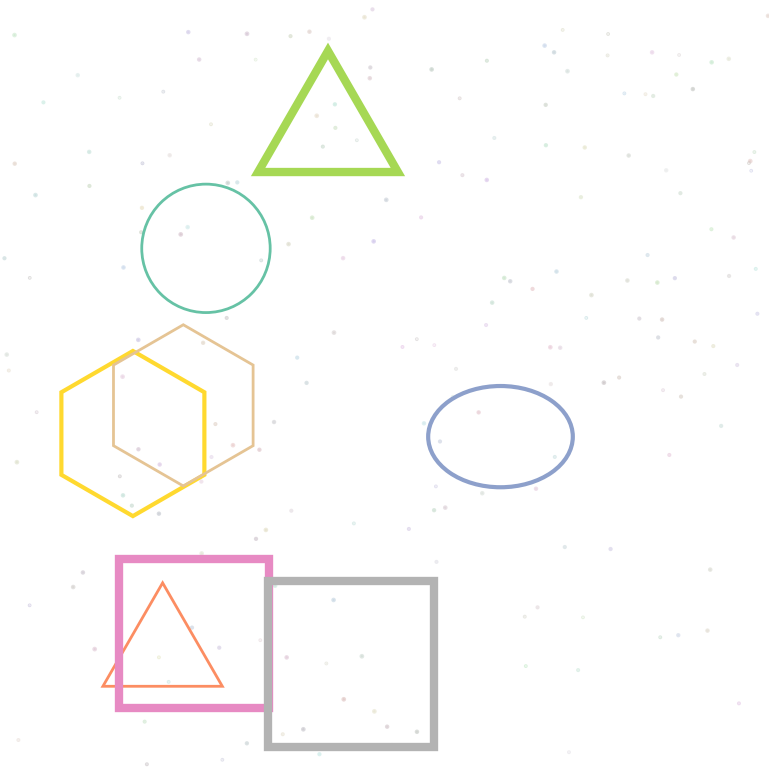[{"shape": "circle", "thickness": 1, "radius": 0.42, "center": [0.267, 0.677]}, {"shape": "triangle", "thickness": 1, "radius": 0.45, "center": [0.211, 0.153]}, {"shape": "oval", "thickness": 1.5, "radius": 0.47, "center": [0.65, 0.433]}, {"shape": "square", "thickness": 3, "radius": 0.49, "center": [0.252, 0.177]}, {"shape": "triangle", "thickness": 3, "radius": 0.52, "center": [0.426, 0.829]}, {"shape": "hexagon", "thickness": 1.5, "radius": 0.54, "center": [0.173, 0.437]}, {"shape": "hexagon", "thickness": 1, "radius": 0.52, "center": [0.238, 0.474]}, {"shape": "square", "thickness": 3, "radius": 0.54, "center": [0.456, 0.138]}]